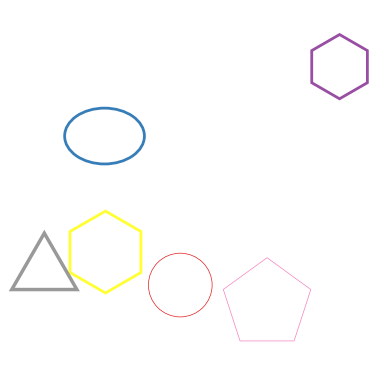[{"shape": "circle", "thickness": 0.5, "radius": 0.41, "center": [0.468, 0.26]}, {"shape": "oval", "thickness": 2, "radius": 0.52, "center": [0.271, 0.647]}, {"shape": "hexagon", "thickness": 2, "radius": 0.42, "center": [0.882, 0.827]}, {"shape": "hexagon", "thickness": 2, "radius": 0.53, "center": [0.274, 0.345]}, {"shape": "pentagon", "thickness": 0.5, "radius": 0.6, "center": [0.694, 0.211]}, {"shape": "triangle", "thickness": 2.5, "radius": 0.49, "center": [0.115, 0.297]}]